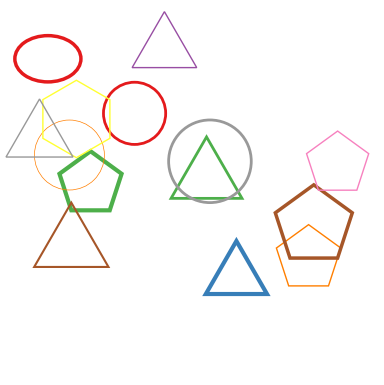[{"shape": "oval", "thickness": 2.5, "radius": 0.43, "center": [0.124, 0.847]}, {"shape": "circle", "thickness": 2, "radius": 0.4, "center": [0.35, 0.706]}, {"shape": "triangle", "thickness": 3, "radius": 0.46, "center": [0.614, 0.282]}, {"shape": "triangle", "thickness": 2, "radius": 0.53, "center": [0.536, 0.538]}, {"shape": "pentagon", "thickness": 3, "radius": 0.42, "center": [0.235, 0.522]}, {"shape": "triangle", "thickness": 1, "radius": 0.48, "center": [0.427, 0.873]}, {"shape": "circle", "thickness": 0.5, "radius": 0.45, "center": [0.18, 0.597]}, {"shape": "pentagon", "thickness": 1, "radius": 0.44, "center": [0.802, 0.329]}, {"shape": "hexagon", "thickness": 1, "radius": 0.5, "center": [0.198, 0.691]}, {"shape": "triangle", "thickness": 1.5, "radius": 0.56, "center": [0.185, 0.362]}, {"shape": "pentagon", "thickness": 2.5, "radius": 0.53, "center": [0.815, 0.415]}, {"shape": "pentagon", "thickness": 1, "radius": 0.42, "center": [0.877, 0.575]}, {"shape": "triangle", "thickness": 1, "radius": 0.5, "center": [0.103, 0.642]}, {"shape": "circle", "thickness": 2, "radius": 0.54, "center": [0.545, 0.581]}]